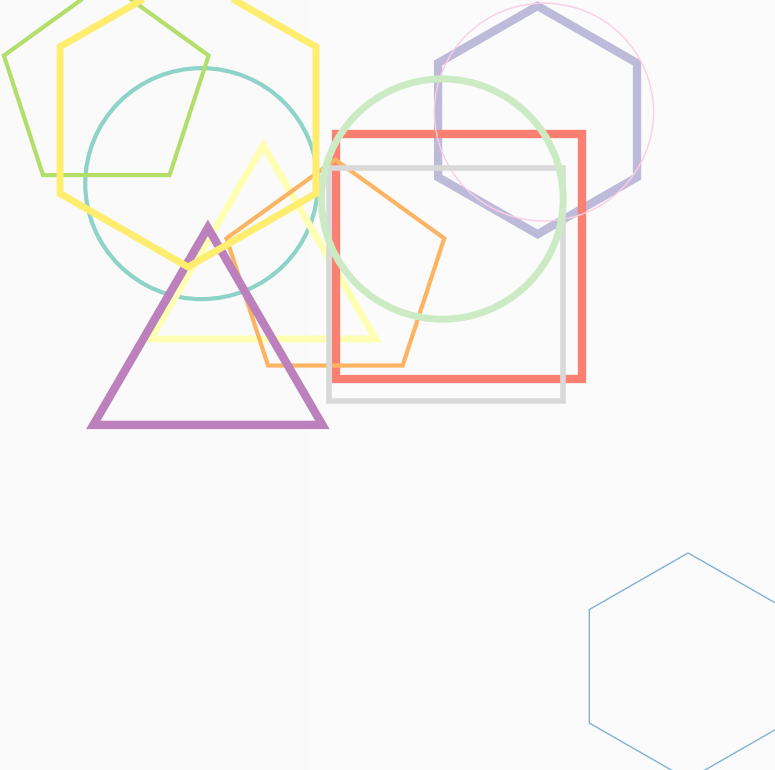[{"shape": "circle", "thickness": 1.5, "radius": 0.75, "center": [0.26, 0.762]}, {"shape": "triangle", "thickness": 2.5, "radius": 0.84, "center": [0.34, 0.644]}, {"shape": "hexagon", "thickness": 3, "radius": 0.74, "center": [0.694, 0.844]}, {"shape": "square", "thickness": 3, "radius": 0.8, "center": [0.592, 0.666]}, {"shape": "hexagon", "thickness": 0.5, "radius": 0.74, "center": [0.888, 0.135]}, {"shape": "pentagon", "thickness": 1.5, "radius": 0.74, "center": [0.433, 0.645]}, {"shape": "pentagon", "thickness": 1.5, "radius": 0.69, "center": [0.137, 0.885]}, {"shape": "circle", "thickness": 0.5, "radius": 0.71, "center": [0.702, 0.854]}, {"shape": "square", "thickness": 2, "radius": 0.75, "center": [0.576, 0.63]}, {"shape": "triangle", "thickness": 3, "radius": 0.85, "center": [0.268, 0.534]}, {"shape": "circle", "thickness": 2.5, "radius": 0.78, "center": [0.571, 0.741]}, {"shape": "hexagon", "thickness": 2.5, "radius": 0.95, "center": [0.243, 0.844]}]